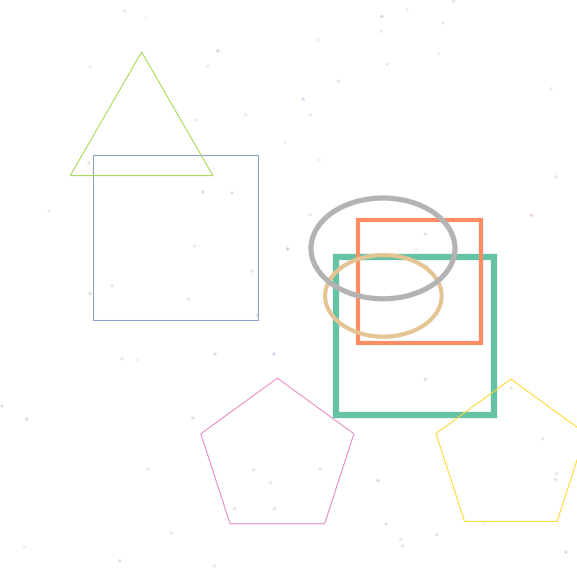[{"shape": "square", "thickness": 3, "radius": 0.68, "center": [0.718, 0.417]}, {"shape": "square", "thickness": 2, "radius": 0.53, "center": [0.727, 0.512]}, {"shape": "square", "thickness": 0.5, "radius": 0.71, "center": [0.303, 0.587]}, {"shape": "pentagon", "thickness": 0.5, "radius": 0.7, "center": [0.48, 0.205]}, {"shape": "triangle", "thickness": 0.5, "radius": 0.71, "center": [0.245, 0.766]}, {"shape": "pentagon", "thickness": 0.5, "radius": 0.68, "center": [0.885, 0.206]}, {"shape": "oval", "thickness": 2, "radius": 0.5, "center": [0.664, 0.487]}, {"shape": "oval", "thickness": 2.5, "radius": 0.62, "center": [0.663, 0.569]}]